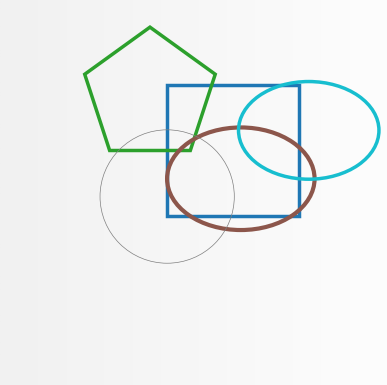[{"shape": "square", "thickness": 2.5, "radius": 0.85, "center": [0.601, 0.609]}, {"shape": "pentagon", "thickness": 2.5, "radius": 0.89, "center": [0.387, 0.752]}, {"shape": "oval", "thickness": 3, "radius": 0.95, "center": [0.621, 0.536]}, {"shape": "circle", "thickness": 0.5, "radius": 0.87, "center": [0.431, 0.49]}, {"shape": "oval", "thickness": 2.5, "radius": 0.91, "center": [0.797, 0.661]}]